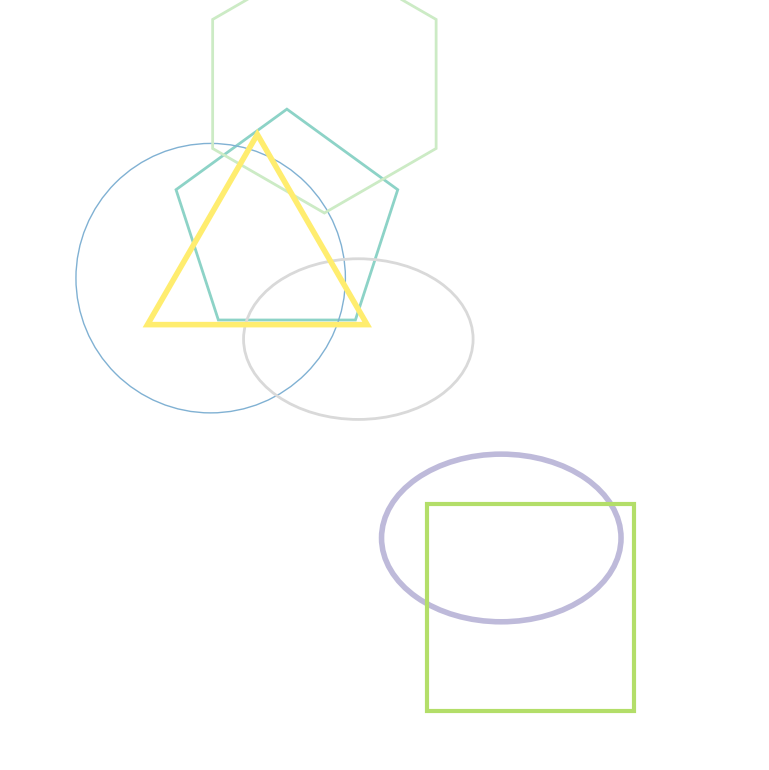[{"shape": "pentagon", "thickness": 1, "radius": 0.76, "center": [0.373, 0.707]}, {"shape": "oval", "thickness": 2, "radius": 0.78, "center": [0.651, 0.301]}, {"shape": "circle", "thickness": 0.5, "radius": 0.87, "center": [0.274, 0.639]}, {"shape": "square", "thickness": 1.5, "radius": 0.67, "center": [0.689, 0.211]}, {"shape": "oval", "thickness": 1, "radius": 0.75, "center": [0.465, 0.56]}, {"shape": "hexagon", "thickness": 1, "radius": 0.84, "center": [0.421, 0.891]}, {"shape": "triangle", "thickness": 2, "radius": 0.82, "center": [0.334, 0.661]}]